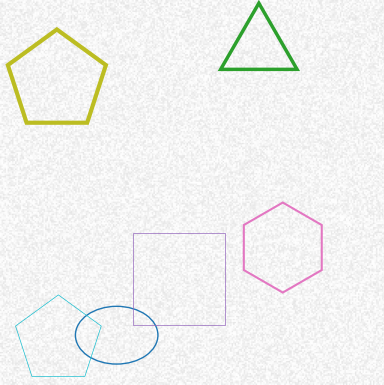[{"shape": "oval", "thickness": 1, "radius": 0.54, "center": [0.303, 0.129]}, {"shape": "triangle", "thickness": 2.5, "radius": 0.57, "center": [0.672, 0.877]}, {"shape": "square", "thickness": 0.5, "radius": 0.6, "center": [0.465, 0.274]}, {"shape": "hexagon", "thickness": 1.5, "radius": 0.58, "center": [0.734, 0.357]}, {"shape": "pentagon", "thickness": 3, "radius": 0.67, "center": [0.148, 0.79]}, {"shape": "pentagon", "thickness": 0.5, "radius": 0.59, "center": [0.152, 0.117]}]